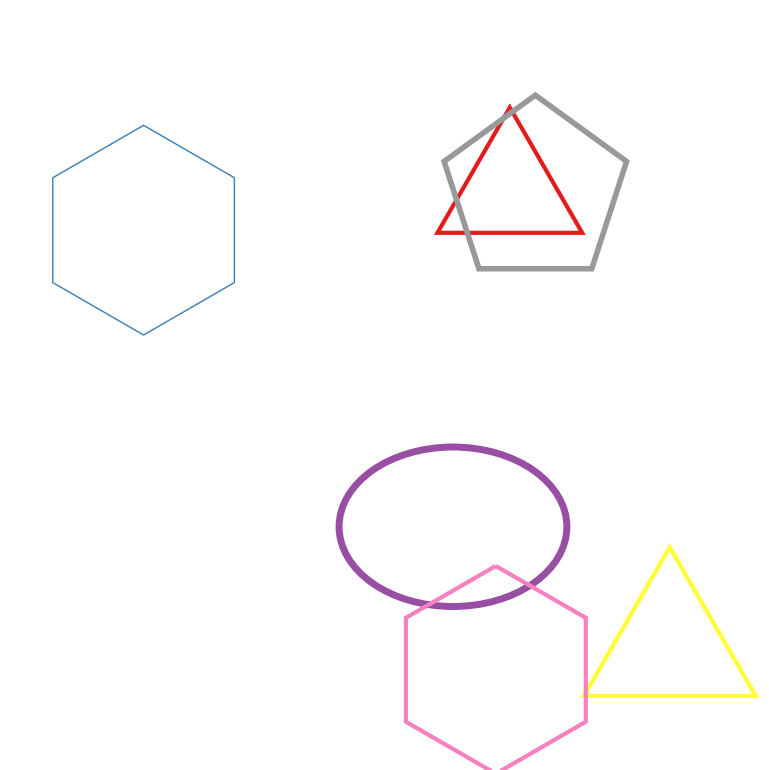[{"shape": "triangle", "thickness": 1.5, "radius": 0.54, "center": [0.662, 0.752]}, {"shape": "hexagon", "thickness": 0.5, "radius": 0.68, "center": [0.186, 0.701]}, {"shape": "oval", "thickness": 2.5, "radius": 0.74, "center": [0.588, 0.316]}, {"shape": "triangle", "thickness": 1.5, "radius": 0.64, "center": [0.87, 0.161]}, {"shape": "hexagon", "thickness": 1.5, "radius": 0.67, "center": [0.644, 0.13]}, {"shape": "pentagon", "thickness": 2, "radius": 0.62, "center": [0.695, 0.752]}]